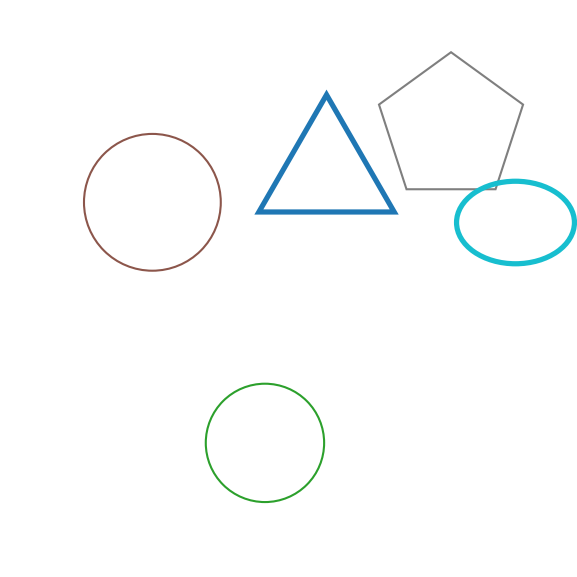[{"shape": "triangle", "thickness": 2.5, "radius": 0.68, "center": [0.565, 0.7]}, {"shape": "circle", "thickness": 1, "radius": 0.51, "center": [0.459, 0.232]}, {"shape": "circle", "thickness": 1, "radius": 0.59, "center": [0.264, 0.649]}, {"shape": "pentagon", "thickness": 1, "radius": 0.66, "center": [0.781, 0.778]}, {"shape": "oval", "thickness": 2.5, "radius": 0.51, "center": [0.893, 0.614]}]